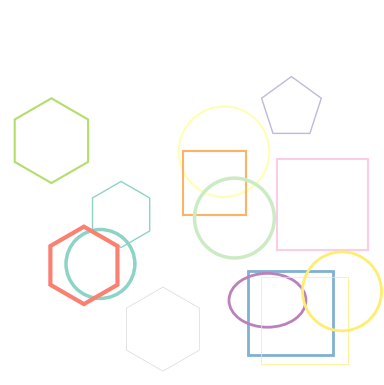[{"shape": "circle", "thickness": 2.5, "radius": 0.45, "center": [0.261, 0.314]}, {"shape": "hexagon", "thickness": 1, "radius": 0.43, "center": [0.315, 0.443]}, {"shape": "circle", "thickness": 1.5, "radius": 0.59, "center": [0.582, 0.606]}, {"shape": "pentagon", "thickness": 1, "radius": 0.41, "center": [0.757, 0.72]}, {"shape": "hexagon", "thickness": 3, "radius": 0.5, "center": [0.218, 0.311]}, {"shape": "square", "thickness": 2, "radius": 0.55, "center": [0.755, 0.187]}, {"shape": "square", "thickness": 1.5, "radius": 0.41, "center": [0.558, 0.525]}, {"shape": "hexagon", "thickness": 1.5, "radius": 0.55, "center": [0.134, 0.635]}, {"shape": "square", "thickness": 1.5, "radius": 0.59, "center": [0.837, 0.469]}, {"shape": "hexagon", "thickness": 0.5, "radius": 0.55, "center": [0.423, 0.145]}, {"shape": "oval", "thickness": 2, "radius": 0.5, "center": [0.695, 0.22]}, {"shape": "circle", "thickness": 2.5, "radius": 0.52, "center": [0.609, 0.434]}, {"shape": "circle", "thickness": 2, "radius": 0.51, "center": [0.888, 0.243]}, {"shape": "square", "thickness": 0.5, "radius": 0.56, "center": [0.791, 0.168]}]